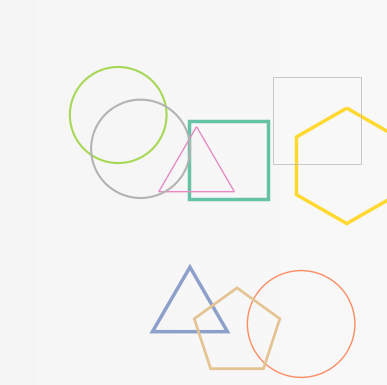[{"shape": "square", "thickness": 2.5, "radius": 0.51, "center": [0.59, 0.585]}, {"shape": "circle", "thickness": 1, "radius": 0.69, "center": [0.777, 0.158]}, {"shape": "triangle", "thickness": 2.5, "radius": 0.56, "center": [0.49, 0.194]}, {"shape": "triangle", "thickness": 1, "radius": 0.56, "center": [0.507, 0.558]}, {"shape": "circle", "thickness": 1.5, "radius": 0.62, "center": [0.305, 0.701]}, {"shape": "hexagon", "thickness": 2.5, "radius": 0.75, "center": [0.895, 0.569]}, {"shape": "pentagon", "thickness": 2, "radius": 0.58, "center": [0.612, 0.136]}, {"shape": "square", "thickness": 0.5, "radius": 0.57, "center": [0.818, 0.688]}, {"shape": "circle", "thickness": 1.5, "radius": 0.64, "center": [0.363, 0.613]}]